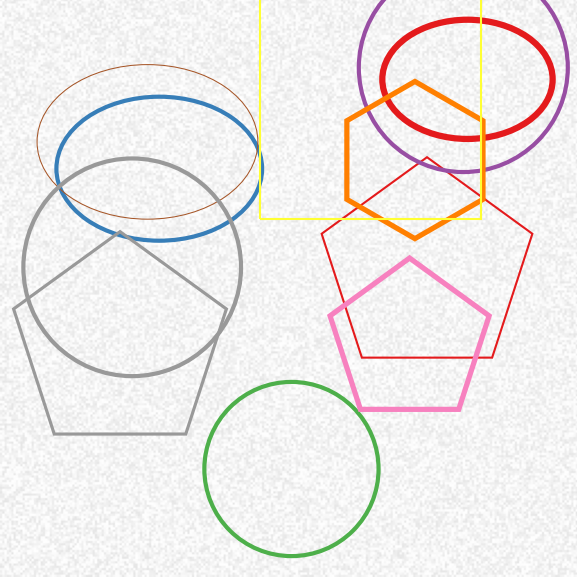[{"shape": "pentagon", "thickness": 1, "radius": 0.96, "center": [0.739, 0.535]}, {"shape": "oval", "thickness": 3, "radius": 0.74, "center": [0.809, 0.862]}, {"shape": "oval", "thickness": 2, "radius": 0.89, "center": [0.276, 0.707]}, {"shape": "circle", "thickness": 2, "radius": 0.75, "center": [0.505, 0.187]}, {"shape": "circle", "thickness": 2, "radius": 0.9, "center": [0.802, 0.882]}, {"shape": "hexagon", "thickness": 2.5, "radius": 0.68, "center": [0.718, 0.722]}, {"shape": "square", "thickness": 1, "radius": 0.95, "center": [0.642, 0.812]}, {"shape": "oval", "thickness": 0.5, "radius": 0.96, "center": [0.255, 0.753]}, {"shape": "pentagon", "thickness": 2.5, "radius": 0.72, "center": [0.709, 0.407]}, {"shape": "circle", "thickness": 2, "radius": 0.94, "center": [0.229, 0.536]}, {"shape": "pentagon", "thickness": 1.5, "radius": 0.97, "center": [0.208, 0.404]}]